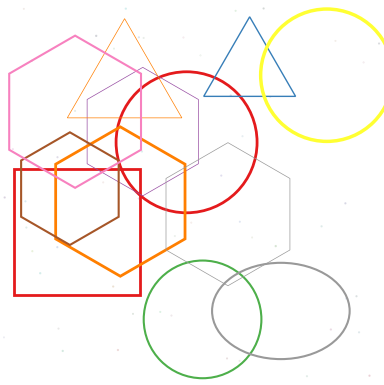[{"shape": "square", "thickness": 2, "radius": 0.82, "center": [0.201, 0.396]}, {"shape": "circle", "thickness": 2, "radius": 0.92, "center": [0.485, 0.63]}, {"shape": "triangle", "thickness": 1, "radius": 0.69, "center": [0.648, 0.819]}, {"shape": "circle", "thickness": 1.5, "radius": 0.76, "center": [0.526, 0.17]}, {"shape": "hexagon", "thickness": 0.5, "radius": 0.83, "center": [0.371, 0.658]}, {"shape": "triangle", "thickness": 0.5, "radius": 0.86, "center": [0.324, 0.78]}, {"shape": "hexagon", "thickness": 2, "radius": 0.97, "center": [0.313, 0.477]}, {"shape": "circle", "thickness": 2.5, "radius": 0.86, "center": [0.849, 0.805]}, {"shape": "hexagon", "thickness": 1.5, "radius": 0.73, "center": [0.182, 0.51]}, {"shape": "hexagon", "thickness": 1.5, "radius": 0.99, "center": [0.195, 0.71]}, {"shape": "oval", "thickness": 1.5, "radius": 0.89, "center": [0.729, 0.192]}, {"shape": "hexagon", "thickness": 0.5, "radius": 0.93, "center": [0.592, 0.444]}]